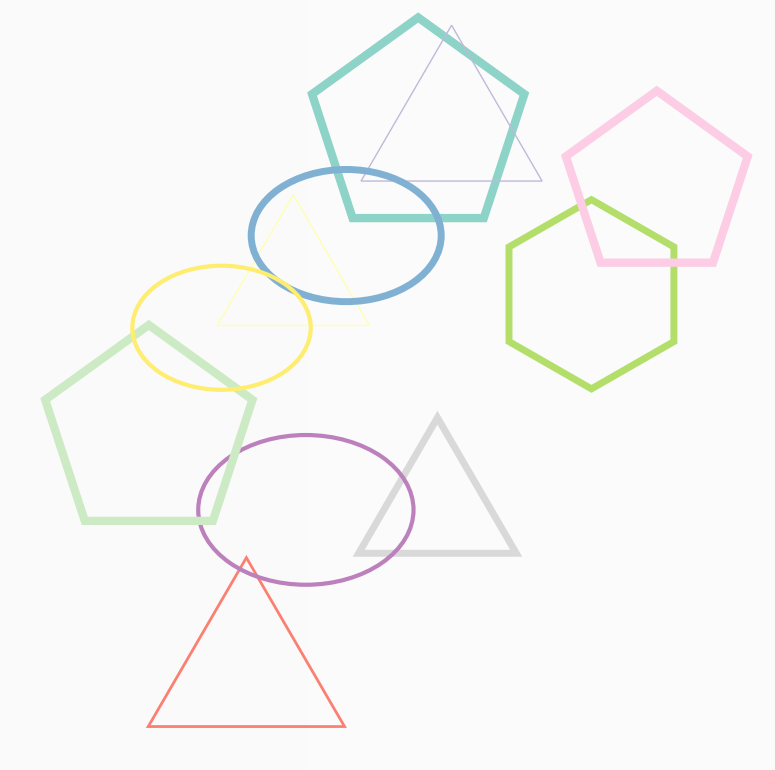[{"shape": "pentagon", "thickness": 3, "radius": 0.72, "center": [0.54, 0.833]}, {"shape": "triangle", "thickness": 0.5, "radius": 0.57, "center": [0.378, 0.634]}, {"shape": "triangle", "thickness": 0.5, "radius": 0.67, "center": [0.583, 0.832]}, {"shape": "triangle", "thickness": 1, "radius": 0.73, "center": [0.318, 0.13]}, {"shape": "oval", "thickness": 2.5, "radius": 0.61, "center": [0.447, 0.694]}, {"shape": "hexagon", "thickness": 2.5, "radius": 0.61, "center": [0.763, 0.618]}, {"shape": "pentagon", "thickness": 3, "radius": 0.62, "center": [0.847, 0.759]}, {"shape": "triangle", "thickness": 2.5, "radius": 0.59, "center": [0.564, 0.34]}, {"shape": "oval", "thickness": 1.5, "radius": 0.69, "center": [0.395, 0.338]}, {"shape": "pentagon", "thickness": 3, "radius": 0.7, "center": [0.192, 0.437]}, {"shape": "oval", "thickness": 1.5, "radius": 0.58, "center": [0.286, 0.574]}]